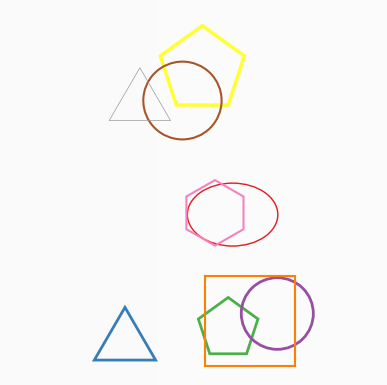[{"shape": "oval", "thickness": 1, "radius": 0.58, "center": [0.6, 0.443]}, {"shape": "triangle", "thickness": 2, "radius": 0.46, "center": [0.322, 0.11]}, {"shape": "pentagon", "thickness": 2, "radius": 0.4, "center": [0.589, 0.146]}, {"shape": "circle", "thickness": 2, "radius": 0.46, "center": [0.716, 0.186]}, {"shape": "square", "thickness": 1.5, "radius": 0.58, "center": [0.646, 0.166]}, {"shape": "pentagon", "thickness": 2.5, "radius": 0.57, "center": [0.522, 0.819]}, {"shape": "circle", "thickness": 1.5, "radius": 0.51, "center": [0.471, 0.739]}, {"shape": "hexagon", "thickness": 1.5, "radius": 0.43, "center": [0.555, 0.447]}, {"shape": "triangle", "thickness": 0.5, "radius": 0.46, "center": [0.361, 0.732]}]